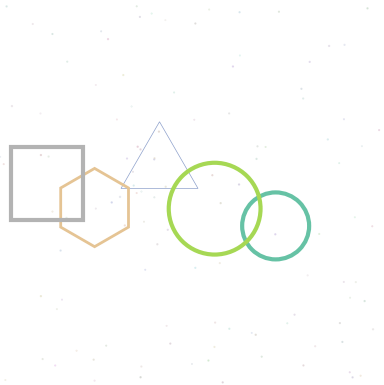[{"shape": "circle", "thickness": 3, "radius": 0.43, "center": [0.716, 0.413]}, {"shape": "triangle", "thickness": 0.5, "radius": 0.58, "center": [0.414, 0.568]}, {"shape": "circle", "thickness": 3, "radius": 0.6, "center": [0.558, 0.458]}, {"shape": "hexagon", "thickness": 2, "radius": 0.51, "center": [0.246, 0.461]}, {"shape": "square", "thickness": 3, "radius": 0.47, "center": [0.122, 0.523]}]